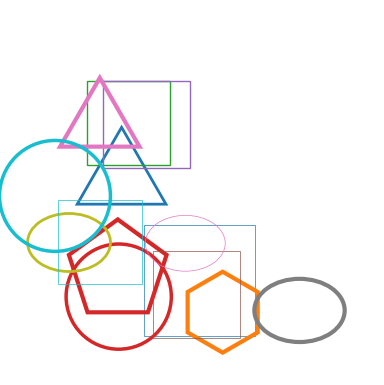[{"shape": "square", "thickness": 0.5, "radius": 0.72, "center": [0.518, 0.272]}, {"shape": "triangle", "thickness": 2, "radius": 0.67, "center": [0.316, 0.536]}, {"shape": "hexagon", "thickness": 3, "radius": 0.53, "center": [0.578, 0.189]}, {"shape": "square", "thickness": 1, "radius": 0.54, "center": [0.334, 0.681]}, {"shape": "circle", "thickness": 2.5, "radius": 0.68, "center": [0.308, 0.23]}, {"shape": "pentagon", "thickness": 3, "radius": 0.67, "center": [0.306, 0.297]}, {"shape": "square", "thickness": 1, "radius": 0.56, "center": [0.381, 0.676]}, {"shape": "square", "thickness": 0.5, "radius": 0.56, "center": [0.51, 0.235]}, {"shape": "oval", "thickness": 0.5, "radius": 0.52, "center": [0.481, 0.368]}, {"shape": "triangle", "thickness": 3, "radius": 0.6, "center": [0.259, 0.679]}, {"shape": "oval", "thickness": 3, "radius": 0.59, "center": [0.778, 0.194]}, {"shape": "oval", "thickness": 2, "radius": 0.54, "center": [0.179, 0.37]}, {"shape": "square", "thickness": 0.5, "radius": 0.54, "center": [0.26, 0.372]}, {"shape": "circle", "thickness": 2.5, "radius": 0.72, "center": [0.143, 0.491]}]